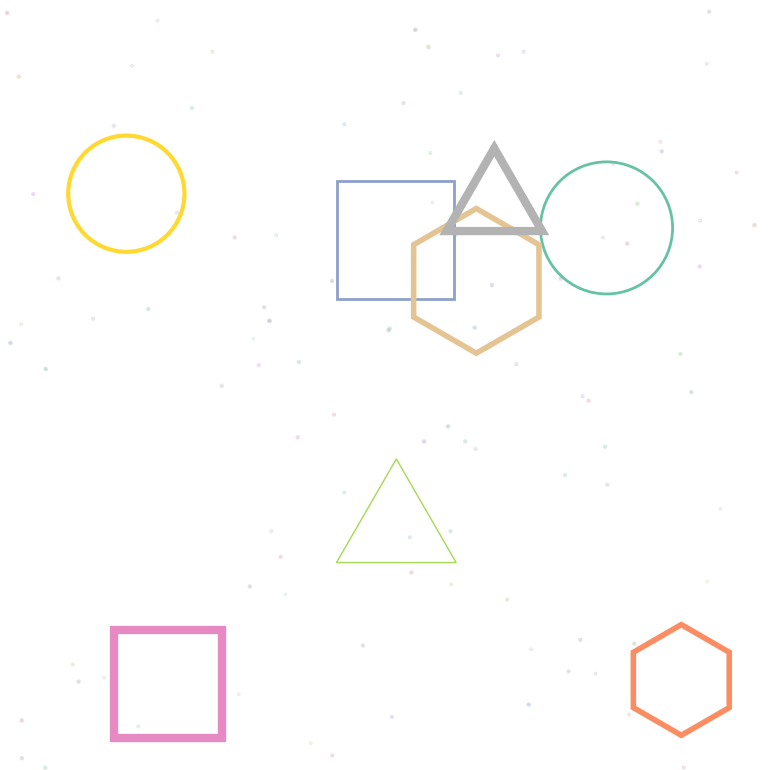[{"shape": "circle", "thickness": 1, "radius": 0.43, "center": [0.788, 0.704]}, {"shape": "hexagon", "thickness": 2, "radius": 0.36, "center": [0.885, 0.117]}, {"shape": "square", "thickness": 1, "radius": 0.38, "center": [0.514, 0.688]}, {"shape": "square", "thickness": 3, "radius": 0.35, "center": [0.218, 0.111]}, {"shape": "triangle", "thickness": 0.5, "radius": 0.45, "center": [0.515, 0.314]}, {"shape": "circle", "thickness": 1.5, "radius": 0.38, "center": [0.164, 0.748]}, {"shape": "hexagon", "thickness": 2, "radius": 0.47, "center": [0.619, 0.635]}, {"shape": "triangle", "thickness": 3, "radius": 0.36, "center": [0.642, 0.736]}]